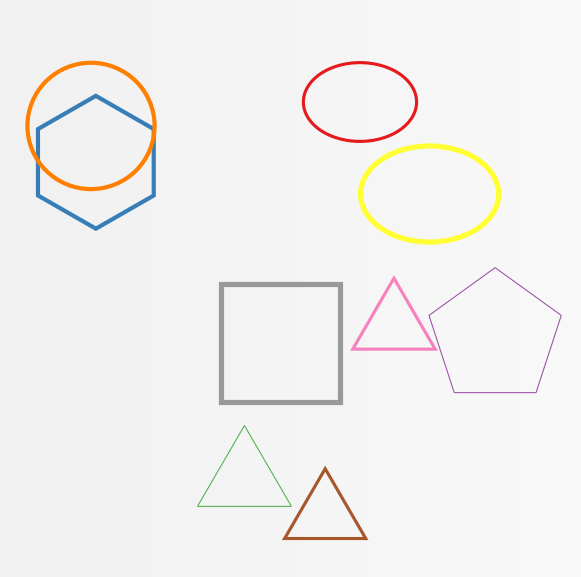[{"shape": "oval", "thickness": 1.5, "radius": 0.49, "center": [0.619, 0.822]}, {"shape": "hexagon", "thickness": 2, "radius": 0.57, "center": [0.165, 0.718]}, {"shape": "triangle", "thickness": 0.5, "radius": 0.47, "center": [0.421, 0.169]}, {"shape": "pentagon", "thickness": 0.5, "radius": 0.6, "center": [0.852, 0.416]}, {"shape": "circle", "thickness": 2, "radius": 0.55, "center": [0.157, 0.781]}, {"shape": "oval", "thickness": 2.5, "radius": 0.59, "center": [0.739, 0.663]}, {"shape": "triangle", "thickness": 1.5, "radius": 0.4, "center": [0.559, 0.107]}, {"shape": "triangle", "thickness": 1.5, "radius": 0.41, "center": [0.678, 0.436]}, {"shape": "square", "thickness": 2.5, "radius": 0.51, "center": [0.483, 0.405]}]